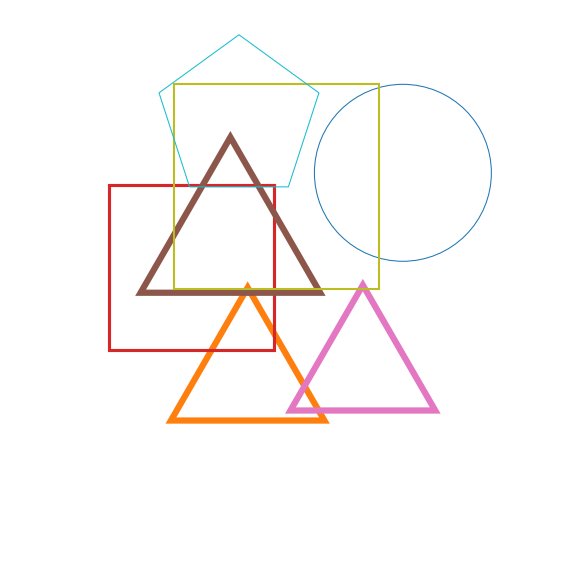[{"shape": "circle", "thickness": 0.5, "radius": 0.77, "center": [0.698, 0.7]}, {"shape": "triangle", "thickness": 3, "radius": 0.77, "center": [0.429, 0.348]}, {"shape": "square", "thickness": 1.5, "radius": 0.71, "center": [0.332, 0.535]}, {"shape": "triangle", "thickness": 3, "radius": 0.9, "center": [0.399, 0.582]}, {"shape": "triangle", "thickness": 3, "radius": 0.72, "center": [0.628, 0.361]}, {"shape": "square", "thickness": 1, "radius": 0.89, "center": [0.479, 0.677]}, {"shape": "pentagon", "thickness": 0.5, "radius": 0.73, "center": [0.414, 0.793]}]